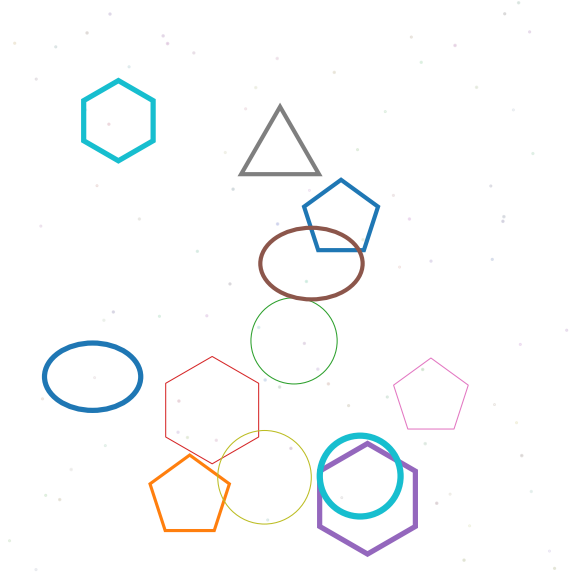[{"shape": "pentagon", "thickness": 2, "radius": 0.34, "center": [0.591, 0.62]}, {"shape": "oval", "thickness": 2.5, "radius": 0.42, "center": [0.16, 0.347]}, {"shape": "pentagon", "thickness": 1.5, "radius": 0.36, "center": [0.328, 0.139]}, {"shape": "circle", "thickness": 0.5, "radius": 0.37, "center": [0.509, 0.409]}, {"shape": "hexagon", "thickness": 0.5, "radius": 0.46, "center": [0.367, 0.289]}, {"shape": "hexagon", "thickness": 2.5, "radius": 0.48, "center": [0.636, 0.135]}, {"shape": "oval", "thickness": 2, "radius": 0.44, "center": [0.539, 0.543]}, {"shape": "pentagon", "thickness": 0.5, "radius": 0.34, "center": [0.746, 0.311]}, {"shape": "triangle", "thickness": 2, "radius": 0.39, "center": [0.485, 0.736]}, {"shape": "circle", "thickness": 0.5, "radius": 0.41, "center": [0.458, 0.173]}, {"shape": "hexagon", "thickness": 2.5, "radius": 0.35, "center": [0.205, 0.79]}, {"shape": "circle", "thickness": 3, "radius": 0.35, "center": [0.624, 0.175]}]